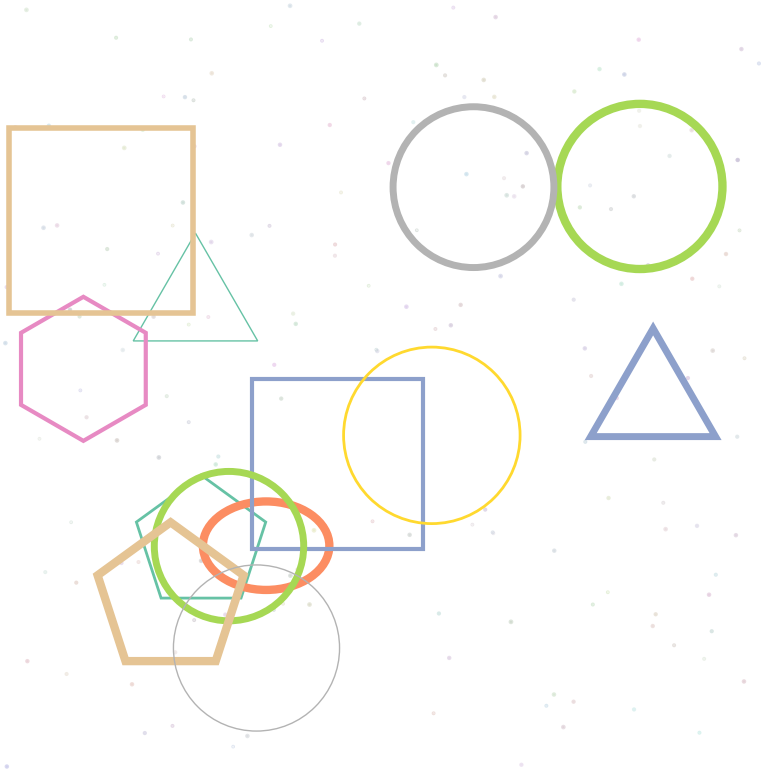[{"shape": "pentagon", "thickness": 1, "radius": 0.44, "center": [0.261, 0.295]}, {"shape": "triangle", "thickness": 0.5, "radius": 0.47, "center": [0.254, 0.604]}, {"shape": "oval", "thickness": 3, "radius": 0.41, "center": [0.346, 0.291]}, {"shape": "triangle", "thickness": 2.5, "radius": 0.47, "center": [0.848, 0.48]}, {"shape": "square", "thickness": 1.5, "radius": 0.55, "center": [0.439, 0.398]}, {"shape": "hexagon", "thickness": 1.5, "radius": 0.47, "center": [0.108, 0.521]}, {"shape": "circle", "thickness": 3, "radius": 0.54, "center": [0.831, 0.758]}, {"shape": "circle", "thickness": 2.5, "radius": 0.49, "center": [0.297, 0.291]}, {"shape": "circle", "thickness": 1, "radius": 0.57, "center": [0.561, 0.435]}, {"shape": "square", "thickness": 2, "radius": 0.6, "center": [0.131, 0.714]}, {"shape": "pentagon", "thickness": 3, "radius": 0.5, "center": [0.222, 0.222]}, {"shape": "circle", "thickness": 2.5, "radius": 0.52, "center": [0.615, 0.757]}, {"shape": "circle", "thickness": 0.5, "radius": 0.54, "center": [0.333, 0.158]}]